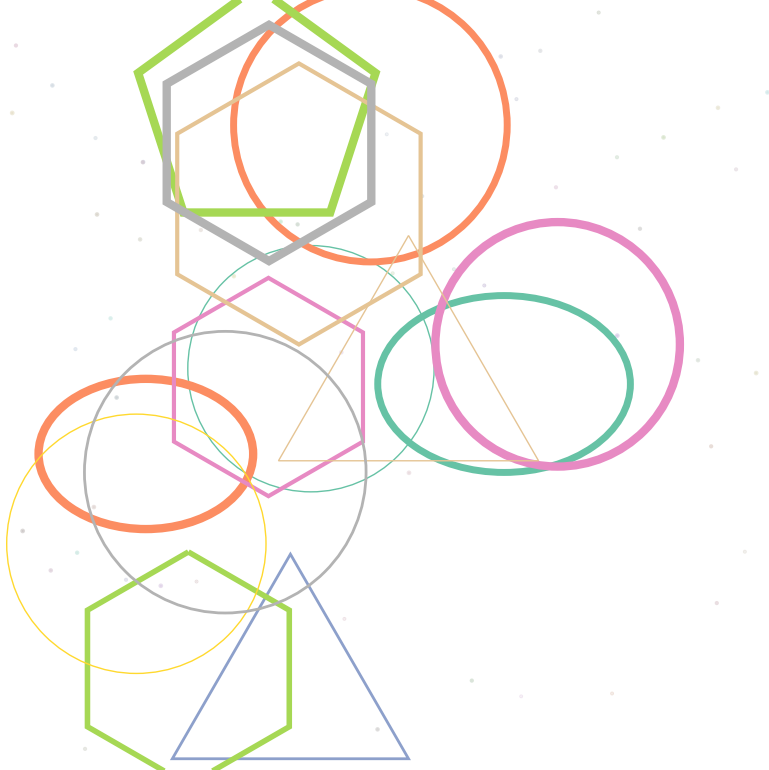[{"shape": "circle", "thickness": 0.5, "radius": 0.8, "center": [0.404, 0.521]}, {"shape": "oval", "thickness": 2.5, "radius": 0.82, "center": [0.655, 0.501]}, {"shape": "circle", "thickness": 2.5, "radius": 0.89, "center": [0.481, 0.838]}, {"shape": "oval", "thickness": 3, "radius": 0.7, "center": [0.189, 0.41]}, {"shape": "triangle", "thickness": 1, "radius": 0.89, "center": [0.377, 0.103]}, {"shape": "circle", "thickness": 3, "radius": 0.79, "center": [0.724, 0.553]}, {"shape": "hexagon", "thickness": 1.5, "radius": 0.71, "center": [0.349, 0.497]}, {"shape": "pentagon", "thickness": 3, "radius": 0.81, "center": [0.334, 0.855]}, {"shape": "hexagon", "thickness": 2, "radius": 0.76, "center": [0.245, 0.132]}, {"shape": "circle", "thickness": 0.5, "radius": 0.84, "center": [0.177, 0.294]}, {"shape": "hexagon", "thickness": 1.5, "radius": 0.91, "center": [0.388, 0.735]}, {"shape": "triangle", "thickness": 0.5, "radius": 0.98, "center": [0.531, 0.499]}, {"shape": "hexagon", "thickness": 3, "radius": 0.77, "center": [0.349, 0.814]}, {"shape": "circle", "thickness": 1, "radius": 0.91, "center": [0.293, 0.387]}]